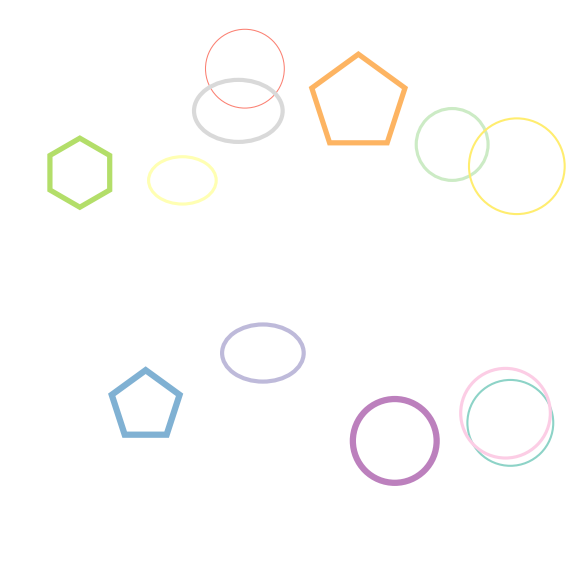[{"shape": "circle", "thickness": 1, "radius": 0.37, "center": [0.884, 0.267]}, {"shape": "oval", "thickness": 1.5, "radius": 0.29, "center": [0.316, 0.687]}, {"shape": "oval", "thickness": 2, "radius": 0.35, "center": [0.455, 0.388]}, {"shape": "circle", "thickness": 0.5, "radius": 0.34, "center": [0.424, 0.88]}, {"shape": "pentagon", "thickness": 3, "radius": 0.31, "center": [0.252, 0.296]}, {"shape": "pentagon", "thickness": 2.5, "radius": 0.42, "center": [0.621, 0.82]}, {"shape": "hexagon", "thickness": 2.5, "radius": 0.3, "center": [0.138, 0.7]}, {"shape": "circle", "thickness": 1.5, "radius": 0.39, "center": [0.875, 0.284]}, {"shape": "oval", "thickness": 2, "radius": 0.38, "center": [0.413, 0.807]}, {"shape": "circle", "thickness": 3, "radius": 0.36, "center": [0.684, 0.236]}, {"shape": "circle", "thickness": 1.5, "radius": 0.31, "center": [0.783, 0.749]}, {"shape": "circle", "thickness": 1, "radius": 0.41, "center": [0.895, 0.711]}]